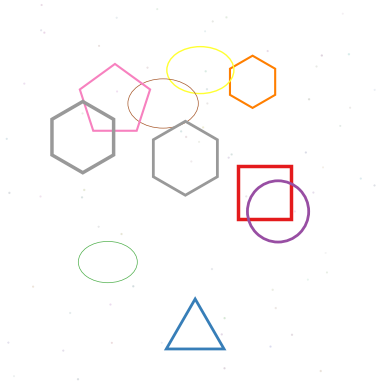[{"shape": "square", "thickness": 2.5, "radius": 0.34, "center": [0.687, 0.499]}, {"shape": "triangle", "thickness": 2, "radius": 0.43, "center": [0.507, 0.137]}, {"shape": "oval", "thickness": 0.5, "radius": 0.38, "center": [0.28, 0.319]}, {"shape": "circle", "thickness": 2, "radius": 0.4, "center": [0.722, 0.451]}, {"shape": "hexagon", "thickness": 1.5, "radius": 0.34, "center": [0.656, 0.788]}, {"shape": "oval", "thickness": 1, "radius": 0.44, "center": [0.52, 0.818]}, {"shape": "oval", "thickness": 0.5, "radius": 0.46, "center": [0.424, 0.731]}, {"shape": "pentagon", "thickness": 1.5, "radius": 0.48, "center": [0.299, 0.738]}, {"shape": "hexagon", "thickness": 2, "radius": 0.48, "center": [0.481, 0.589]}, {"shape": "hexagon", "thickness": 2.5, "radius": 0.46, "center": [0.215, 0.644]}]